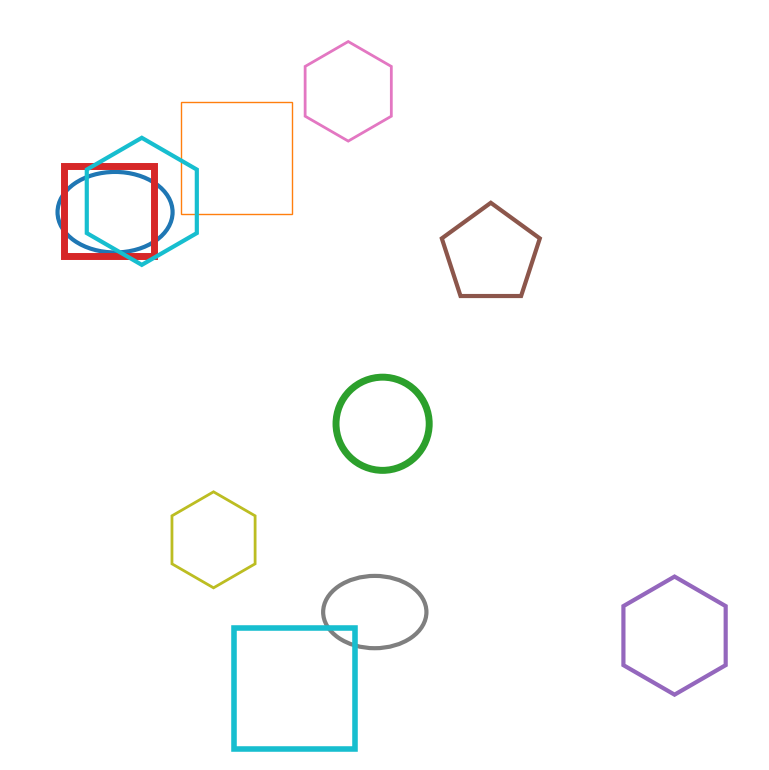[{"shape": "oval", "thickness": 1.5, "radius": 0.37, "center": [0.149, 0.724]}, {"shape": "square", "thickness": 0.5, "radius": 0.36, "center": [0.308, 0.795]}, {"shape": "circle", "thickness": 2.5, "radius": 0.3, "center": [0.497, 0.45]}, {"shape": "square", "thickness": 2.5, "radius": 0.29, "center": [0.141, 0.726]}, {"shape": "hexagon", "thickness": 1.5, "radius": 0.38, "center": [0.876, 0.175]}, {"shape": "pentagon", "thickness": 1.5, "radius": 0.33, "center": [0.637, 0.67]}, {"shape": "hexagon", "thickness": 1, "radius": 0.32, "center": [0.452, 0.881]}, {"shape": "oval", "thickness": 1.5, "radius": 0.34, "center": [0.487, 0.205]}, {"shape": "hexagon", "thickness": 1, "radius": 0.31, "center": [0.277, 0.299]}, {"shape": "hexagon", "thickness": 1.5, "radius": 0.41, "center": [0.184, 0.739]}, {"shape": "square", "thickness": 2, "radius": 0.39, "center": [0.383, 0.106]}]